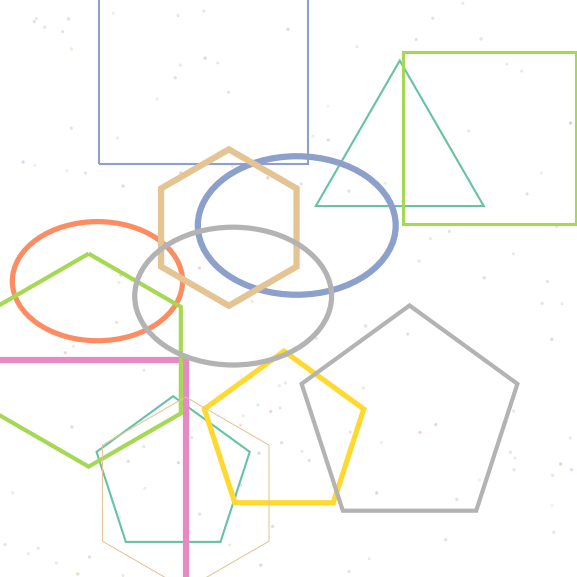[{"shape": "triangle", "thickness": 1, "radius": 0.84, "center": [0.692, 0.726]}, {"shape": "pentagon", "thickness": 1, "radius": 0.7, "center": [0.3, 0.174]}, {"shape": "oval", "thickness": 2.5, "radius": 0.74, "center": [0.169, 0.512]}, {"shape": "square", "thickness": 1, "radius": 0.91, "center": [0.352, 0.897]}, {"shape": "oval", "thickness": 3, "radius": 0.86, "center": [0.514, 0.609]}, {"shape": "square", "thickness": 3, "radius": 0.97, "center": [0.128, 0.181]}, {"shape": "hexagon", "thickness": 2, "radius": 0.92, "center": [0.153, 0.376]}, {"shape": "square", "thickness": 1.5, "radius": 0.75, "center": [0.848, 0.76]}, {"shape": "pentagon", "thickness": 2.5, "radius": 0.73, "center": [0.492, 0.246]}, {"shape": "hexagon", "thickness": 3, "radius": 0.68, "center": [0.396, 0.605]}, {"shape": "hexagon", "thickness": 0.5, "radius": 0.83, "center": [0.322, 0.145]}, {"shape": "oval", "thickness": 2.5, "radius": 0.85, "center": [0.404, 0.486]}, {"shape": "pentagon", "thickness": 2, "radius": 0.98, "center": [0.709, 0.274]}]